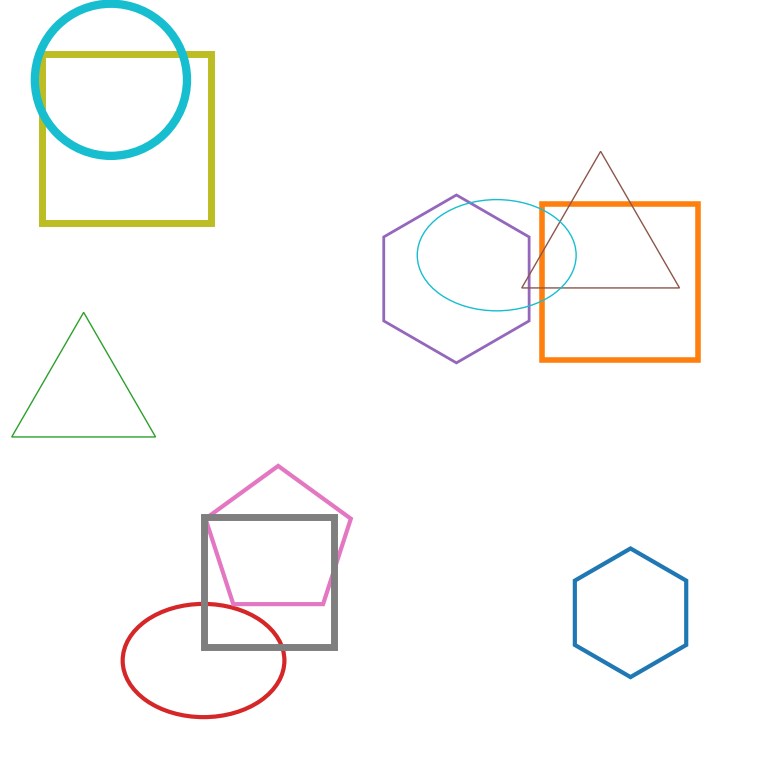[{"shape": "hexagon", "thickness": 1.5, "radius": 0.42, "center": [0.819, 0.204]}, {"shape": "square", "thickness": 2, "radius": 0.51, "center": [0.805, 0.634]}, {"shape": "triangle", "thickness": 0.5, "radius": 0.54, "center": [0.109, 0.486]}, {"shape": "oval", "thickness": 1.5, "radius": 0.53, "center": [0.264, 0.142]}, {"shape": "hexagon", "thickness": 1, "radius": 0.55, "center": [0.593, 0.638]}, {"shape": "triangle", "thickness": 0.5, "radius": 0.59, "center": [0.78, 0.685]}, {"shape": "pentagon", "thickness": 1.5, "radius": 0.5, "center": [0.361, 0.296]}, {"shape": "square", "thickness": 2.5, "radius": 0.42, "center": [0.349, 0.244]}, {"shape": "square", "thickness": 2.5, "radius": 0.55, "center": [0.165, 0.82]}, {"shape": "circle", "thickness": 3, "radius": 0.49, "center": [0.144, 0.896]}, {"shape": "oval", "thickness": 0.5, "radius": 0.52, "center": [0.645, 0.669]}]